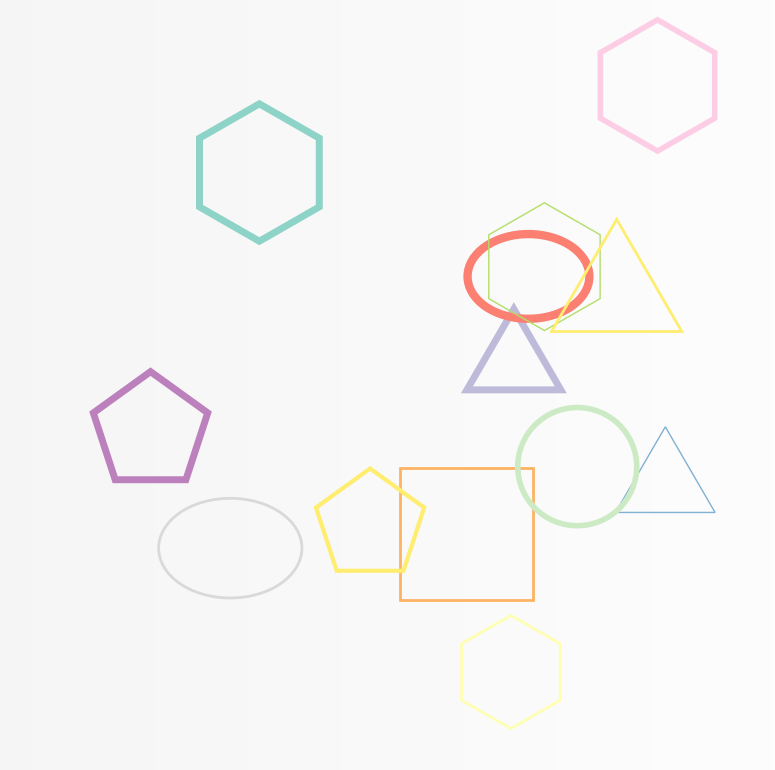[{"shape": "hexagon", "thickness": 2.5, "radius": 0.45, "center": [0.335, 0.776]}, {"shape": "hexagon", "thickness": 1, "radius": 0.37, "center": [0.659, 0.127]}, {"shape": "triangle", "thickness": 2.5, "radius": 0.35, "center": [0.663, 0.529]}, {"shape": "oval", "thickness": 3, "radius": 0.39, "center": [0.682, 0.641]}, {"shape": "triangle", "thickness": 0.5, "radius": 0.37, "center": [0.858, 0.372]}, {"shape": "square", "thickness": 1, "radius": 0.43, "center": [0.602, 0.306]}, {"shape": "hexagon", "thickness": 0.5, "radius": 0.41, "center": [0.703, 0.654]}, {"shape": "hexagon", "thickness": 2, "radius": 0.43, "center": [0.848, 0.889]}, {"shape": "oval", "thickness": 1, "radius": 0.46, "center": [0.297, 0.288]}, {"shape": "pentagon", "thickness": 2.5, "radius": 0.39, "center": [0.194, 0.44]}, {"shape": "circle", "thickness": 2, "radius": 0.38, "center": [0.745, 0.394]}, {"shape": "pentagon", "thickness": 1.5, "radius": 0.37, "center": [0.478, 0.318]}, {"shape": "triangle", "thickness": 1, "radius": 0.49, "center": [0.796, 0.618]}]